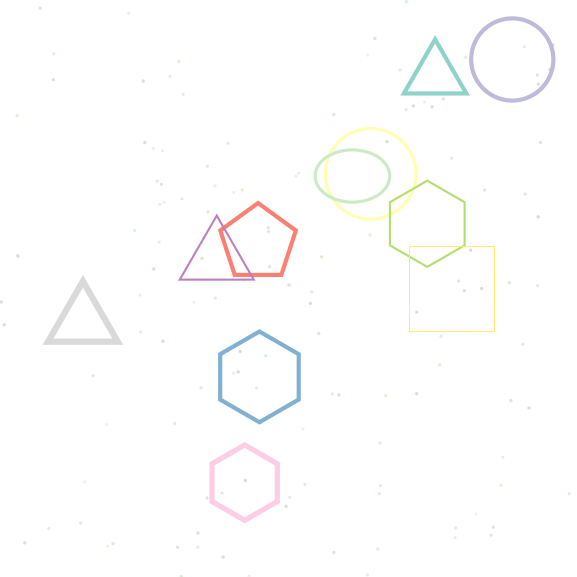[{"shape": "triangle", "thickness": 2, "radius": 0.31, "center": [0.753, 0.869]}, {"shape": "circle", "thickness": 1.5, "radius": 0.39, "center": [0.642, 0.698]}, {"shape": "circle", "thickness": 2, "radius": 0.36, "center": [0.887, 0.896]}, {"shape": "pentagon", "thickness": 2, "radius": 0.34, "center": [0.447, 0.579]}, {"shape": "hexagon", "thickness": 2, "radius": 0.39, "center": [0.449, 0.347]}, {"shape": "hexagon", "thickness": 1, "radius": 0.37, "center": [0.74, 0.612]}, {"shape": "hexagon", "thickness": 2.5, "radius": 0.33, "center": [0.424, 0.163]}, {"shape": "triangle", "thickness": 3, "radius": 0.35, "center": [0.144, 0.442]}, {"shape": "triangle", "thickness": 1, "radius": 0.37, "center": [0.375, 0.552]}, {"shape": "oval", "thickness": 1.5, "radius": 0.32, "center": [0.61, 0.694]}, {"shape": "square", "thickness": 0.5, "radius": 0.37, "center": [0.782, 0.5]}]